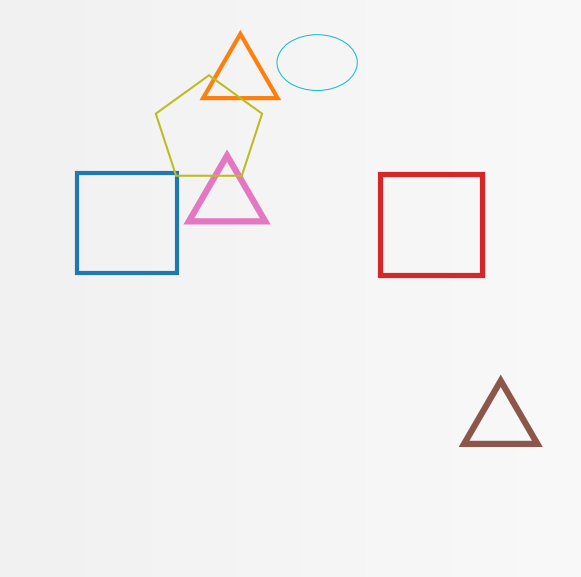[{"shape": "square", "thickness": 2, "radius": 0.43, "center": [0.219, 0.613]}, {"shape": "triangle", "thickness": 2, "radius": 0.37, "center": [0.414, 0.866]}, {"shape": "square", "thickness": 2.5, "radius": 0.44, "center": [0.742, 0.611]}, {"shape": "triangle", "thickness": 3, "radius": 0.36, "center": [0.861, 0.267]}, {"shape": "triangle", "thickness": 3, "radius": 0.38, "center": [0.391, 0.654]}, {"shape": "pentagon", "thickness": 1, "radius": 0.48, "center": [0.359, 0.773]}, {"shape": "oval", "thickness": 0.5, "radius": 0.35, "center": [0.546, 0.891]}]